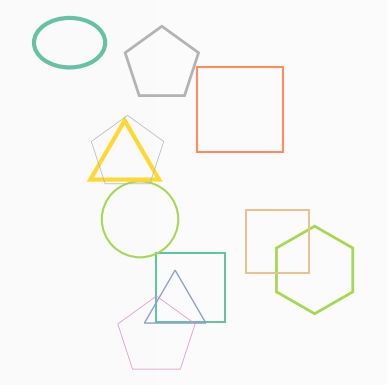[{"shape": "oval", "thickness": 3, "radius": 0.46, "center": [0.18, 0.889]}, {"shape": "square", "thickness": 1.5, "radius": 0.44, "center": [0.491, 0.254]}, {"shape": "square", "thickness": 1.5, "radius": 0.55, "center": [0.619, 0.716]}, {"shape": "triangle", "thickness": 1, "radius": 0.46, "center": [0.452, 0.207]}, {"shape": "pentagon", "thickness": 0.5, "radius": 0.52, "center": [0.404, 0.126]}, {"shape": "hexagon", "thickness": 2, "radius": 0.57, "center": [0.812, 0.299]}, {"shape": "circle", "thickness": 1.5, "radius": 0.49, "center": [0.361, 0.43]}, {"shape": "triangle", "thickness": 3, "radius": 0.51, "center": [0.322, 0.585]}, {"shape": "square", "thickness": 1.5, "radius": 0.41, "center": [0.716, 0.372]}, {"shape": "pentagon", "thickness": 0.5, "radius": 0.49, "center": [0.329, 0.602]}, {"shape": "pentagon", "thickness": 2, "radius": 0.5, "center": [0.418, 0.832]}]